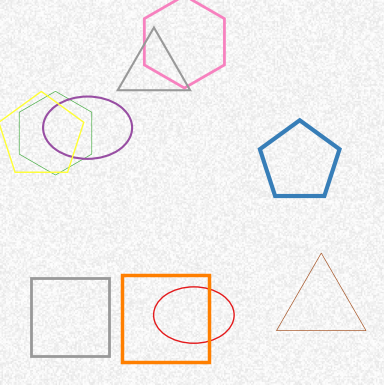[{"shape": "oval", "thickness": 1, "radius": 0.52, "center": [0.504, 0.182]}, {"shape": "pentagon", "thickness": 3, "radius": 0.54, "center": [0.779, 0.579]}, {"shape": "hexagon", "thickness": 0.5, "radius": 0.54, "center": [0.144, 0.654]}, {"shape": "oval", "thickness": 1.5, "radius": 0.58, "center": [0.228, 0.668]}, {"shape": "square", "thickness": 2.5, "radius": 0.56, "center": [0.431, 0.173]}, {"shape": "pentagon", "thickness": 1, "radius": 0.58, "center": [0.107, 0.646]}, {"shape": "triangle", "thickness": 0.5, "radius": 0.67, "center": [0.834, 0.208]}, {"shape": "hexagon", "thickness": 2, "radius": 0.6, "center": [0.479, 0.891]}, {"shape": "square", "thickness": 2, "radius": 0.51, "center": [0.181, 0.177]}, {"shape": "triangle", "thickness": 1.5, "radius": 0.54, "center": [0.4, 0.82]}]